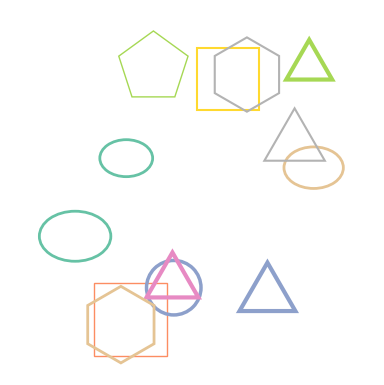[{"shape": "oval", "thickness": 2, "radius": 0.46, "center": [0.195, 0.386]}, {"shape": "oval", "thickness": 2, "radius": 0.34, "center": [0.328, 0.589]}, {"shape": "square", "thickness": 1, "radius": 0.47, "center": [0.339, 0.169]}, {"shape": "circle", "thickness": 2.5, "radius": 0.35, "center": [0.451, 0.253]}, {"shape": "triangle", "thickness": 3, "radius": 0.42, "center": [0.695, 0.234]}, {"shape": "triangle", "thickness": 3, "radius": 0.39, "center": [0.448, 0.266]}, {"shape": "triangle", "thickness": 3, "radius": 0.34, "center": [0.803, 0.828]}, {"shape": "pentagon", "thickness": 1, "radius": 0.47, "center": [0.398, 0.825]}, {"shape": "square", "thickness": 1.5, "radius": 0.4, "center": [0.593, 0.794]}, {"shape": "hexagon", "thickness": 2, "radius": 0.5, "center": [0.314, 0.157]}, {"shape": "oval", "thickness": 2, "radius": 0.39, "center": [0.815, 0.564]}, {"shape": "triangle", "thickness": 1.5, "radius": 0.45, "center": [0.765, 0.628]}, {"shape": "hexagon", "thickness": 1.5, "radius": 0.48, "center": [0.641, 0.806]}]